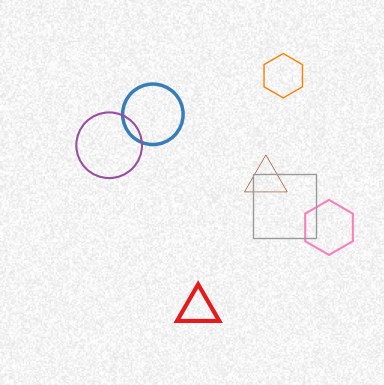[{"shape": "triangle", "thickness": 3, "radius": 0.32, "center": [0.515, 0.198]}, {"shape": "circle", "thickness": 2.5, "radius": 0.39, "center": [0.397, 0.703]}, {"shape": "circle", "thickness": 1.5, "radius": 0.43, "center": [0.284, 0.623]}, {"shape": "hexagon", "thickness": 1, "radius": 0.29, "center": [0.736, 0.803]}, {"shape": "triangle", "thickness": 0.5, "radius": 0.32, "center": [0.691, 0.534]}, {"shape": "hexagon", "thickness": 1.5, "radius": 0.36, "center": [0.855, 0.409]}, {"shape": "square", "thickness": 1, "radius": 0.41, "center": [0.739, 0.465]}]